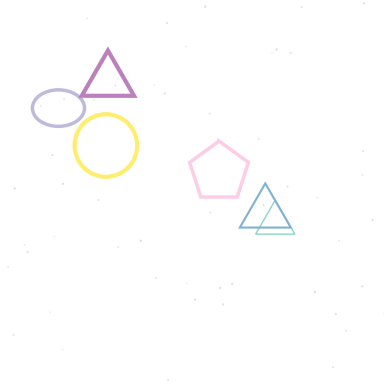[{"shape": "triangle", "thickness": 1, "radius": 0.29, "center": [0.715, 0.421]}, {"shape": "oval", "thickness": 2.5, "radius": 0.34, "center": [0.152, 0.719]}, {"shape": "triangle", "thickness": 1.5, "radius": 0.38, "center": [0.689, 0.447]}, {"shape": "pentagon", "thickness": 2.5, "radius": 0.4, "center": [0.569, 0.553]}, {"shape": "triangle", "thickness": 3, "radius": 0.39, "center": [0.28, 0.79]}, {"shape": "circle", "thickness": 3, "radius": 0.41, "center": [0.275, 0.622]}]